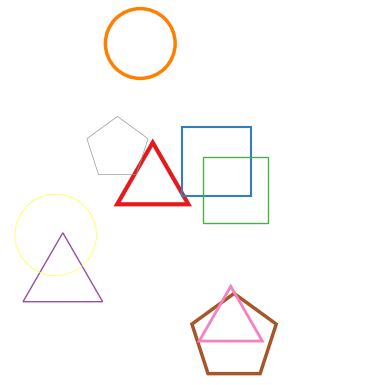[{"shape": "triangle", "thickness": 3, "radius": 0.53, "center": [0.397, 0.523]}, {"shape": "square", "thickness": 1.5, "radius": 0.45, "center": [0.563, 0.581]}, {"shape": "square", "thickness": 1, "radius": 0.42, "center": [0.611, 0.506]}, {"shape": "triangle", "thickness": 1, "radius": 0.6, "center": [0.163, 0.276]}, {"shape": "circle", "thickness": 2.5, "radius": 0.45, "center": [0.364, 0.887]}, {"shape": "circle", "thickness": 0.5, "radius": 0.53, "center": [0.145, 0.39]}, {"shape": "pentagon", "thickness": 2.5, "radius": 0.58, "center": [0.608, 0.123]}, {"shape": "triangle", "thickness": 2, "radius": 0.47, "center": [0.599, 0.161]}, {"shape": "pentagon", "thickness": 0.5, "radius": 0.42, "center": [0.305, 0.614]}]